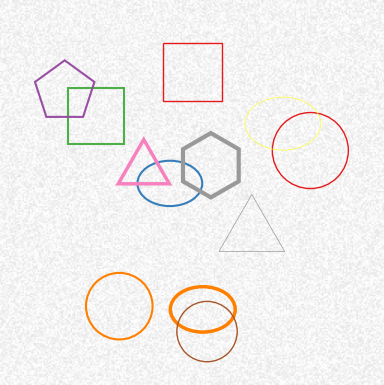[{"shape": "square", "thickness": 1, "radius": 0.38, "center": [0.5, 0.813]}, {"shape": "circle", "thickness": 1, "radius": 0.49, "center": [0.806, 0.609]}, {"shape": "oval", "thickness": 1.5, "radius": 0.42, "center": [0.441, 0.524]}, {"shape": "square", "thickness": 1.5, "radius": 0.36, "center": [0.249, 0.699]}, {"shape": "pentagon", "thickness": 1.5, "radius": 0.41, "center": [0.168, 0.762]}, {"shape": "oval", "thickness": 2.5, "radius": 0.42, "center": [0.527, 0.196]}, {"shape": "circle", "thickness": 1.5, "radius": 0.43, "center": [0.31, 0.205]}, {"shape": "oval", "thickness": 0.5, "radius": 0.49, "center": [0.735, 0.679]}, {"shape": "circle", "thickness": 1, "radius": 0.39, "center": [0.538, 0.139]}, {"shape": "triangle", "thickness": 2.5, "radius": 0.38, "center": [0.373, 0.561]}, {"shape": "triangle", "thickness": 0.5, "radius": 0.49, "center": [0.654, 0.396]}, {"shape": "hexagon", "thickness": 3, "radius": 0.42, "center": [0.548, 0.571]}]